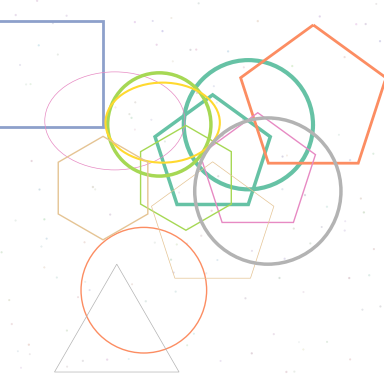[{"shape": "pentagon", "thickness": 2.5, "radius": 0.79, "center": [0.552, 0.596]}, {"shape": "circle", "thickness": 3, "radius": 0.84, "center": [0.645, 0.676]}, {"shape": "circle", "thickness": 1, "radius": 0.82, "center": [0.374, 0.246]}, {"shape": "pentagon", "thickness": 2, "radius": 0.99, "center": [0.814, 0.737]}, {"shape": "square", "thickness": 2, "radius": 0.68, "center": [0.131, 0.808]}, {"shape": "oval", "thickness": 0.5, "radius": 0.91, "center": [0.298, 0.686]}, {"shape": "pentagon", "thickness": 1, "radius": 0.79, "center": [0.67, 0.55]}, {"shape": "circle", "thickness": 2.5, "radius": 0.67, "center": [0.414, 0.677]}, {"shape": "hexagon", "thickness": 1, "radius": 0.68, "center": [0.483, 0.538]}, {"shape": "oval", "thickness": 1.5, "radius": 0.74, "center": [0.423, 0.681]}, {"shape": "hexagon", "thickness": 1, "radius": 0.67, "center": [0.268, 0.511]}, {"shape": "pentagon", "thickness": 0.5, "radius": 0.84, "center": [0.552, 0.413]}, {"shape": "circle", "thickness": 2.5, "radius": 0.95, "center": [0.696, 0.504]}, {"shape": "triangle", "thickness": 0.5, "radius": 0.93, "center": [0.303, 0.127]}]